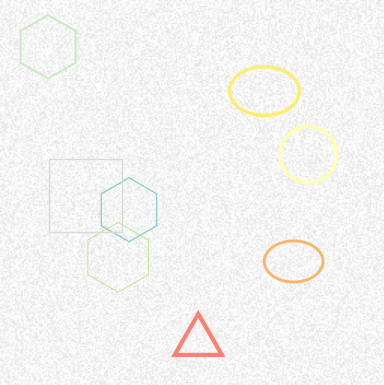[{"shape": "hexagon", "thickness": 1, "radius": 0.41, "center": [0.335, 0.455]}, {"shape": "circle", "thickness": 2.5, "radius": 0.37, "center": [0.801, 0.598]}, {"shape": "triangle", "thickness": 3, "radius": 0.35, "center": [0.515, 0.114]}, {"shape": "oval", "thickness": 2, "radius": 0.38, "center": [0.763, 0.321]}, {"shape": "hexagon", "thickness": 0.5, "radius": 0.45, "center": [0.307, 0.332]}, {"shape": "square", "thickness": 1, "radius": 0.47, "center": [0.223, 0.492]}, {"shape": "hexagon", "thickness": 1.5, "radius": 0.41, "center": [0.125, 0.878]}, {"shape": "oval", "thickness": 2.5, "radius": 0.45, "center": [0.687, 0.763]}]